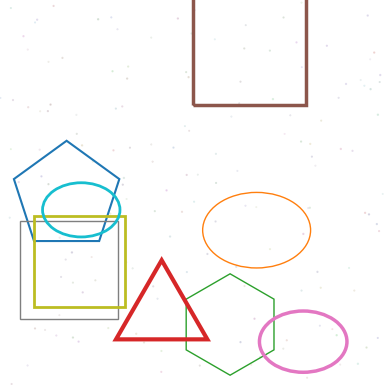[{"shape": "pentagon", "thickness": 1.5, "radius": 0.72, "center": [0.173, 0.49]}, {"shape": "oval", "thickness": 1, "radius": 0.7, "center": [0.667, 0.402]}, {"shape": "hexagon", "thickness": 1, "radius": 0.66, "center": [0.598, 0.157]}, {"shape": "triangle", "thickness": 3, "radius": 0.69, "center": [0.42, 0.187]}, {"shape": "square", "thickness": 2.5, "radius": 0.73, "center": [0.648, 0.874]}, {"shape": "oval", "thickness": 2.5, "radius": 0.57, "center": [0.788, 0.113]}, {"shape": "square", "thickness": 1, "radius": 0.64, "center": [0.179, 0.299]}, {"shape": "square", "thickness": 2, "radius": 0.59, "center": [0.206, 0.32]}, {"shape": "oval", "thickness": 2, "radius": 0.5, "center": [0.211, 0.455]}]